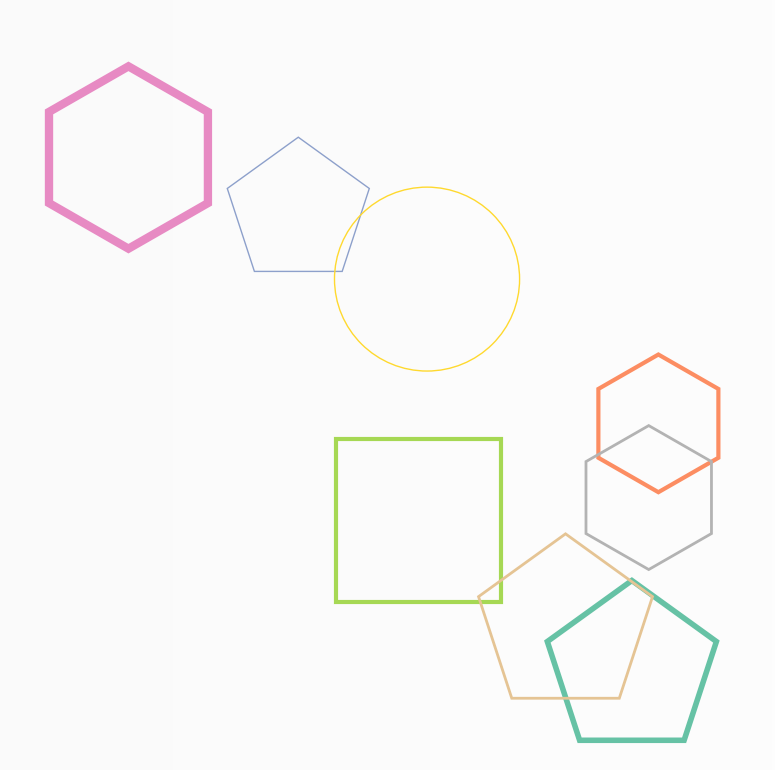[{"shape": "pentagon", "thickness": 2, "radius": 0.57, "center": [0.815, 0.131]}, {"shape": "hexagon", "thickness": 1.5, "radius": 0.45, "center": [0.85, 0.45]}, {"shape": "pentagon", "thickness": 0.5, "radius": 0.48, "center": [0.385, 0.725]}, {"shape": "hexagon", "thickness": 3, "radius": 0.59, "center": [0.166, 0.795]}, {"shape": "square", "thickness": 1.5, "radius": 0.53, "center": [0.54, 0.324]}, {"shape": "circle", "thickness": 0.5, "radius": 0.6, "center": [0.551, 0.638]}, {"shape": "pentagon", "thickness": 1, "radius": 0.59, "center": [0.73, 0.189]}, {"shape": "hexagon", "thickness": 1, "radius": 0.47, "center": [0.837, 0.354]}]